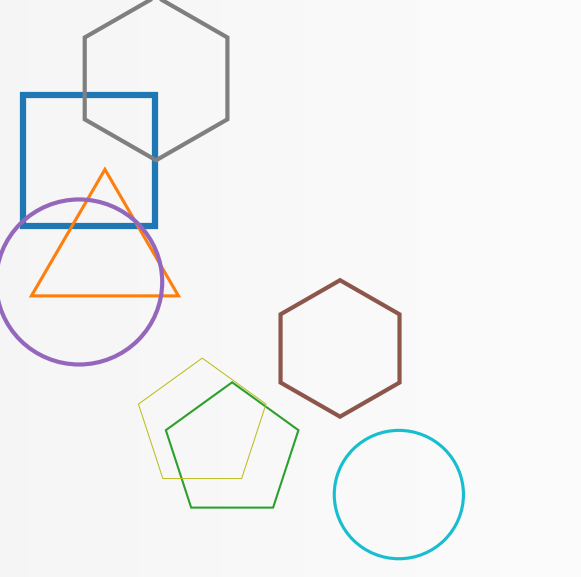[{"shape": "square", "thickness": 3, "radius": 0.57, "center": [0.154, 0.722]}, {"shape": "triangle", "thickness": 1.5, "radius": 0.73, "center": [0.181, 0.56]}, {"shape": "pentagon", "thickness": 1, "radius": 0.6, "center": [0.399, 0.217]}, {"shape": "circle", "thickness": 2, "radius": 0.71, "center": [0.136, 0.511]}, {"shape": "hexagon", "thickness": 2, "radius": 0.59, "center": [0.585, 0.396]}, {"shape": "hexagon", "thickness": 2, "radius": 0.71, "center": [0.269, 0.863]}, {"shape": "pentagon", "thickness": 0.5, "radius": 0.58, "center": [0.348, 0.264]}, {"shape": "circle", "thickness": 1.5, "radius": 0.56, "center": [0.686, 0.143]}]